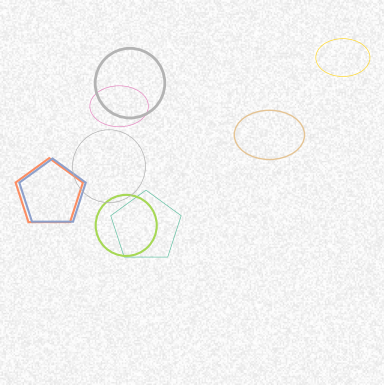[{"shape": "pentagon", "thickness": 0.5, "radius": 0.48, "center": [0.379, 0.41]}, {"shape": "pentagon", "thickness": 1.5, "radius": 0.46, "center": [0.128, 0.497]}, {"shape": "pentagon", "thickness": 1.5, "radius": 0.45, "center": [0.136, 0.498]}, {"shape": "oval", "thickness": 0.5, "radius": 0.38, "center": [0.309, 0.724]}, {"shape": "circle", "thickness": 1.5, "radius": 0.4, "center": [0.328, 0.415]}, {"shape": "oval", "thickness": 0.5, "radius": 0.35, "center": [0.891, 0.85]}, {"shape": "oval", "thickness": 1, "radius": 0.46, "center": [0.7, 0.65]}, {"shape": "circle", "thickness": 0.5, "radius": 0.47, "center": [0.283, 0.568]}, {"shape": "circle", "thickness": 2, "radius": 0.45, "center": [0.338, 0.784]}]